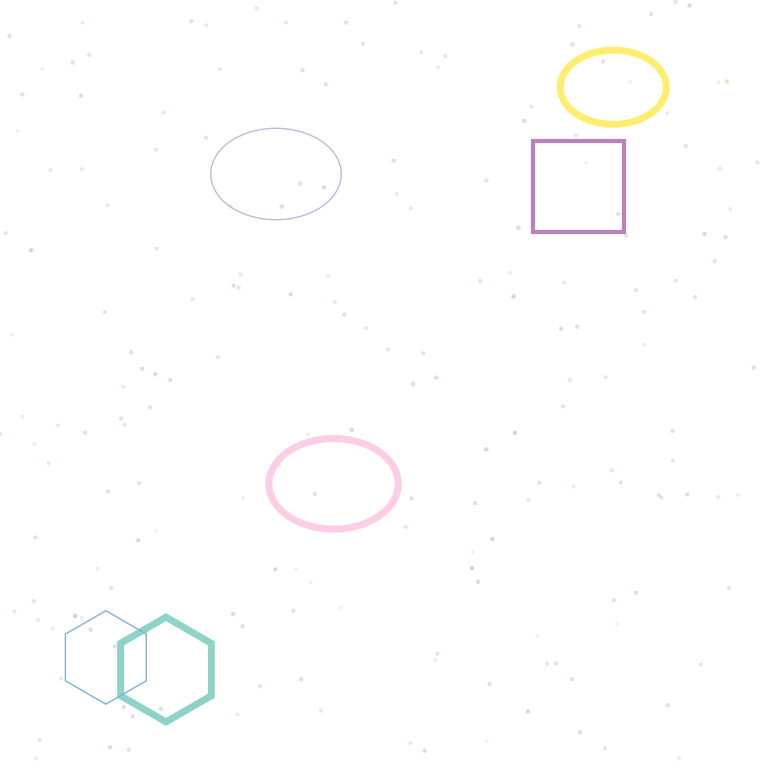[{"shape": "hexagon", "thickness": 2.5, "radius": 0.34, "center": [0.216, 0.13]}, {"shape": "oval", "thickness": 0.5, "radius": 0.42, "center": [0.358, 0.774]}, {"shape": "hexagon", "thickness": 0.5, "radius": 0.3, "center": [0.137, 0.146]}, {"shape": "oval", "thickness": 2.5, "radius": 0.42, "center": [0.433, 0.372]}, {"shape": "square", "thickness": 1.5, "radius": 0.29, "center": [0.752, 0.758]}, {"shape": "oval", "thickness": 2.5, "radius": 0.34, "center": [0.796, 0.887]}]